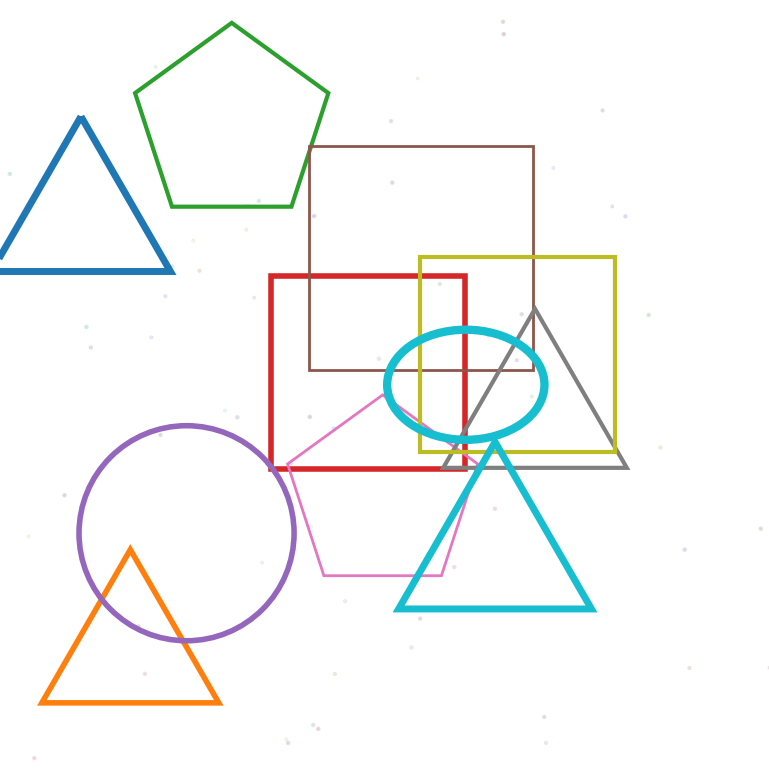[{"shape": "triangle", "thickness": 2.5, "radius": 0.67, "center": [0.105, 0.715]}, {"shape": "triangle", "thickness": 2, "radius": 0.66, "center": [0.169, 0.154]}, {"shape": "pentagon", "thickness": 1.5, "radius": 0.66, "center": [0.301, 0.838]}, {"shape": "square", "thickness": 2, "radius": 0.63, "center": [0.478, 0.516]}, {"shape": "circle", "thickness": 2, "radius": 0.7, "center": [0.242, 0.308]}, {"shape": "square", "thickness": 1, "radius": 0.73, "center": [0.547, 0.665]}, {"shape": "pentagon", "thickness": 1, "radius": 0.65, "center": [0.497, 0.357]}, {"shape": "triangle", "thickness": 1.5, "radius": 0.69, "center": [0.695, 0.461]}, {"shape": "square", "thickness": 1.5, "radius": 0.63, "center": [0.672, 0.539]}, {"shape": "triangle", "thickness": 2.5, "radius": 0.72, "center": [0.643, 0.281]}, {"shape": "oval", "thickness": 3, "radius": 0.51, "center": [0.605, 0.5]}]